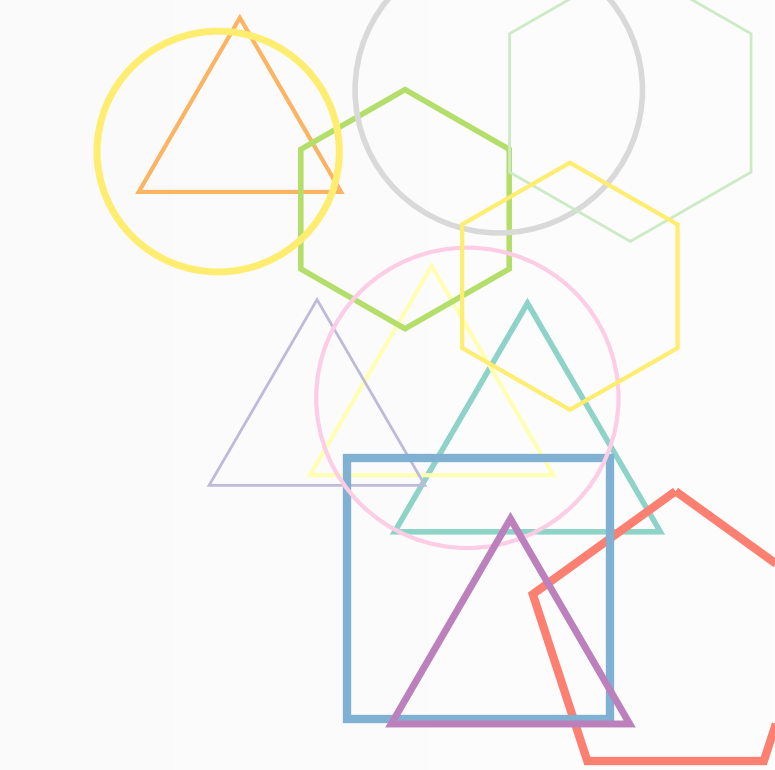[{"shape": "triangle", "thickness": 2, "radius": 0.99, "center": [0.681, 0.408]}, {"shape": "triangle", "thickness": 1.5, "radius": 0.91, "center": [0.557, 0.473]}, {"shape": "triangle", "thickness": 1, "radius": 0.8, "center": [0.409, 0.45]}, {"shape": "pentagon", "thickness": 3, "radius": 0.97, "center": [0.872, 0.168]}, {"shape": "square", "thickness": 3, "radius": 0.85, "center": [0.617, 0.236]}, {"shape": "triangle", "thickness": 1.5, "radius": 0.75, "center": [0.31, 0.826]}, {"shape": "hexagon", "thickness": 2, "radius": 0.78, "center": [0.523, 0.728]}, {"shape": "circle", "thickness": 1.5, "radius": 0.98, "center": [0.603, 0.483]}, {"shape": "circle", "thickness": 2, "radius": 0.93, "center": [0.644, 0.883]}, {"shape": "triangle", "thickness": 2.5, "radius": 0.89, "center": [0.659, 0.149]}, {"shape": "hexagon", "thickness": 1, "radius": 0.9, "center": [0.813, 0.866]}, {"shape": "circle", "thickness": 2.5, "radius": 0.78, "center": [0.282, 0.803]}, {"shape": "hexagon", "thickness": 1.5, "radius": 0.8, "center": [0.735, 0.628]}]